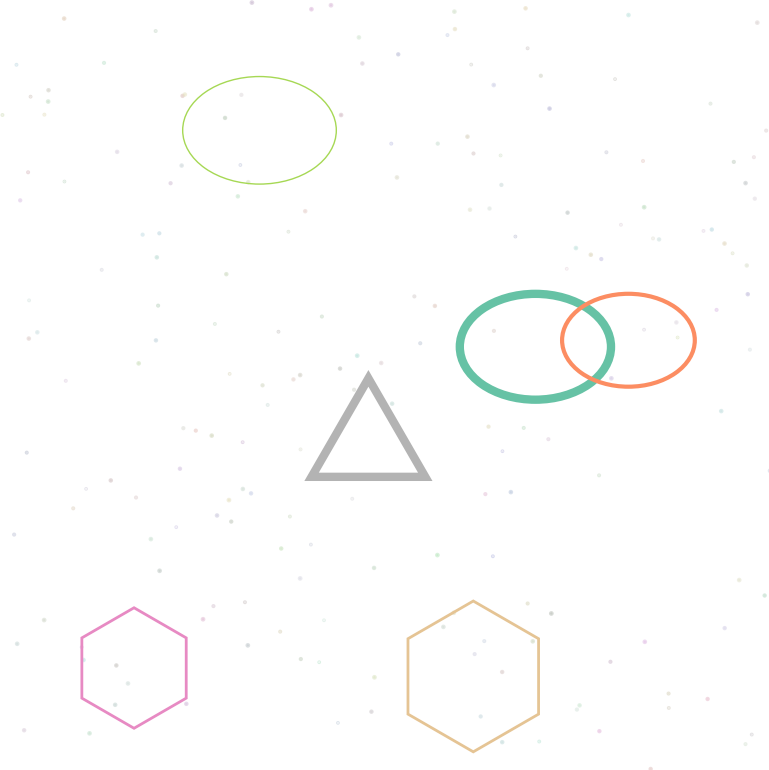[{"shape": "oval", "thickness": 3, "radius": 0.49, "center": [0.695, 0.55]}, {"shape": "oval", "thickness": 1.5, "radius": 0.43, "center": [0.816, 0.558]}, {"shape": "hexagon", "thickness": 1, "radius": 0.39, "center": [0.174, 0.132]}, {"shape": "oval", "thickness": 0.5, "radius": 0.5, "center": [0.337, 0.831]}, {"shape": "hexagon", "thickness": 1, "radius": 0.49, "center": [0.615, 0.122]}, {"shape": "triangle", "thickness": 3, "radius": 0.43, "center": [0.478, 0.423]}]